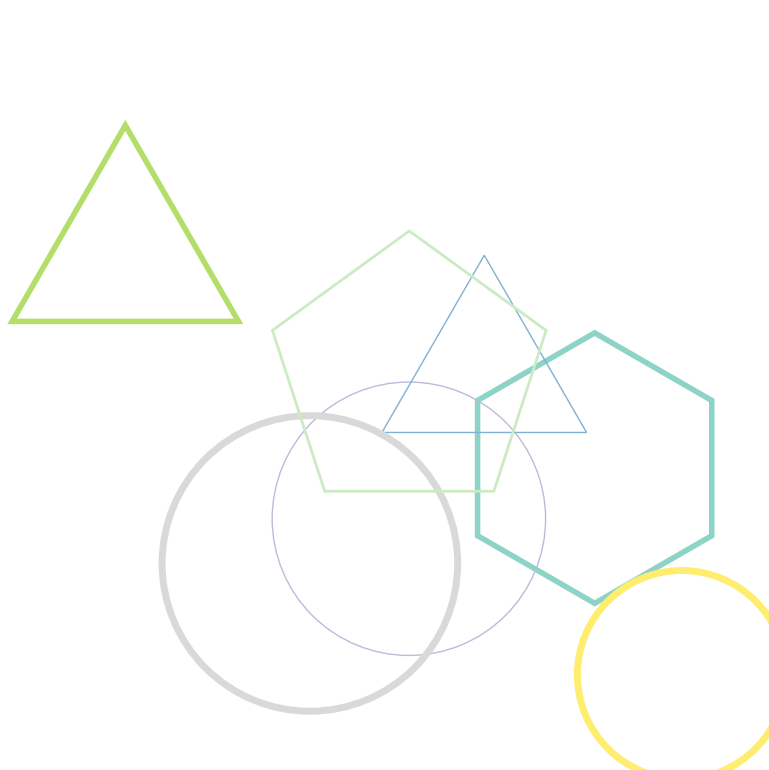[{"shape": "hexagon", "thickness": 2, "radius": 0.88, "center": [0.772, 0.392]}, {"shape": "circle", "thickness": 0.5, "radius": 0.89, "center": [0.531, 0.326]}, {"shape": "triangle", "thickness": 0.5, "radius": 0.77, "center": [0.629, 0.515]}, {"shape": "triangle", "thickness": 2, "radius": 0.85, "center": [0.163, 0.667]}, {"shape": "circle", "thickness": 2.5, "radius": 0.96, "center": [0.402, 0.268]}, {"shape": "pentagon", "thickness": 1, "radius": 0.93, "center": [0.532, 0.513]}, {"shape": "circle", "thickness": 2.5, "radius": 0.68, "center": [0.885, 0.124]}]